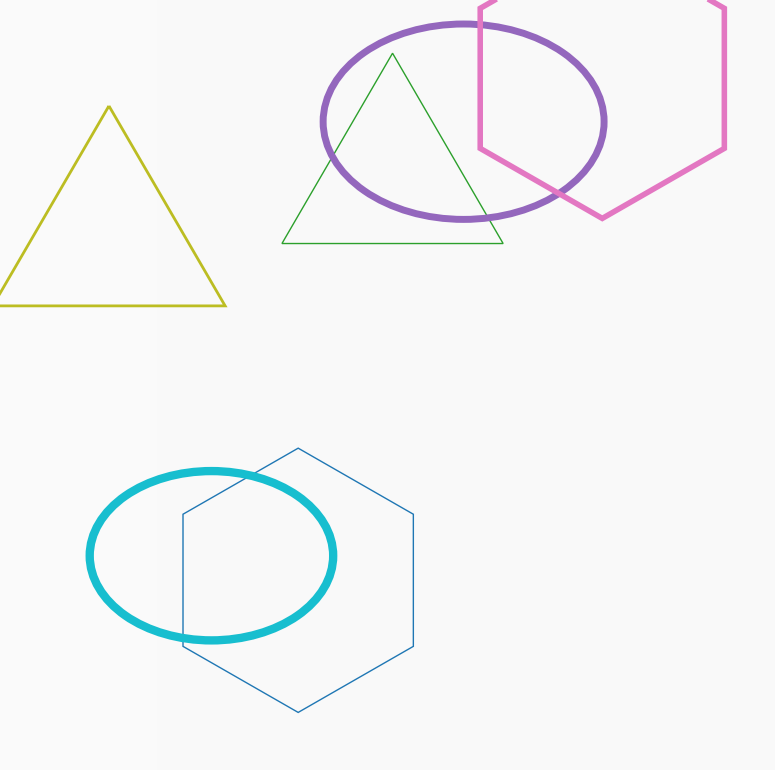[{"shape": "hexagon", "thickness": 0.5, "radius": 0.86, "center": [0.385, 0.246]}, {"shape": "triangle", "thickness": 0.5, "radius": 0.82, "center": [0.507, 0.766]}, {"shape": "oval", "thickness": 2.5, "radius": 0.91, "center": [0.598, 0.842]}, {"shape": "hexagon", "thickness": 2, "radius": 0.91, "center": [0.777, 0.898]}, {"shape": "triangle", "thickness": 1, "radius": 0.87, "center": [0.141, 0.689]}, {"shape": "oval", "thickness": 3, "radius": 0.79, "center": [0.273, 0.278]}]